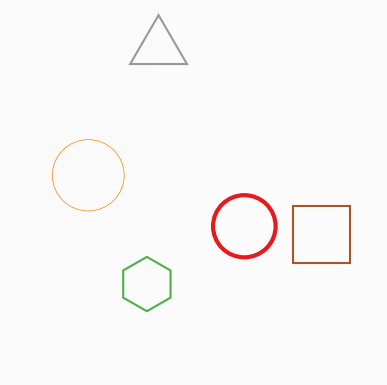[{"shape": "circle", "thickness": 3, "radius": 0.4, "center": [0.631, 0.412]}, {"shape": "hexagon", "thickness": 1.5, "radius": 0.35, "center": [0.379, 0.262]}, {"shape": "circle", "thickness": 0.5, "radius": 0.46, "center": [0.228, 0.545]}, {"shape": "square", "thickness": 1.5, "radius": 0.37, "center": [0.83, 0.391]}, {"shape": "triangle", "thickness": 1.5, "radius": 0.42, "center": [0.409, 0.876]}]